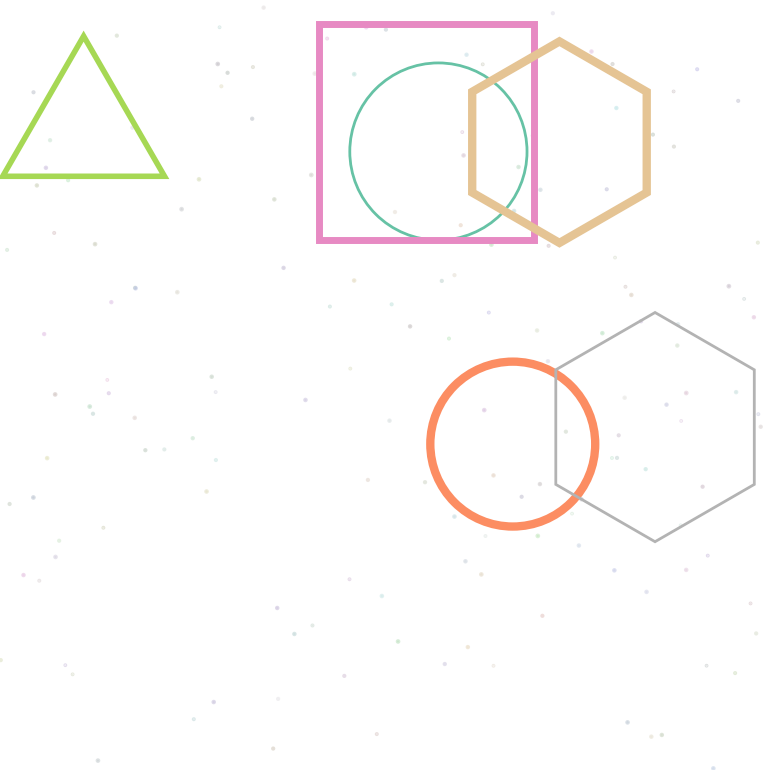[{"shape": "circle", "thickness": 1, "radius": 0.58, "center": [0.569, 0.803]}, {"shape": "circle", "thickness": 3, "radius": 0.54, "center": [0.666, 0.423]}, {"shape": "square", "thickness": 2.5, "radius": 0.7, "center": [0.554, 0.828]}, {"shape": "triangle", "thickness": 2, "radius": 0.61, "center": [0.109, 0.832]}, {"shape": "hexagon", "thickness": 3, "radius": 0.65, "center": [0.727, 0.815]}, {"shape": "hexagon", "thickness": 1, "radius": 0.74, "center": [0.851, 0.445]}]